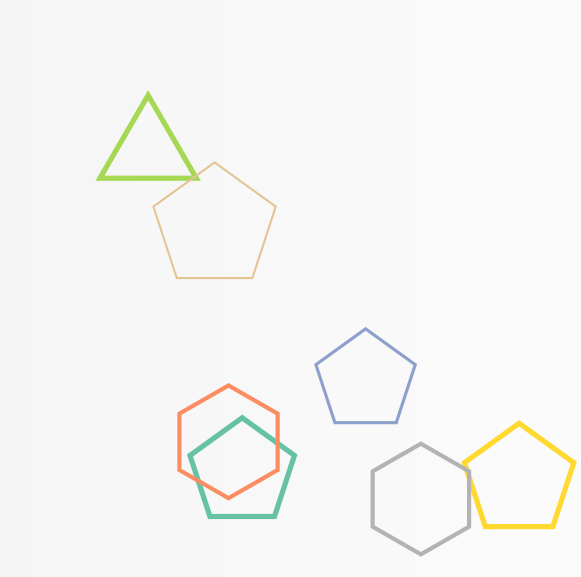[{"shape": "pentagon", "thickness": 2.5, "radius": 0.47, "center": [0.417, 0.181]}, {"shape": "hexagon", "thickness": 2, "radius": 0.49, "center": [0.393, 0.234]}, {"shape": "pentagon", "thickness": 1.5, "radius": 0.45, "center": [0.629, 0.34]}, {"shape": "triangle", "thickness": 2.5, "radius": 0.48, "center": [0.255, 0.738]}, {"shape": "pentagon", "thickness": 2.5, "radius": 0.49, "center": [0.893, 0.167]}, {"shape": "pentagon", "thickness": 1, "radius": 0.55, "center": [0.369, 0.607]}, {"shape": "hexagon", "thickness": 2, "radius": 0.48, "center": [0.724, 0.135]}]